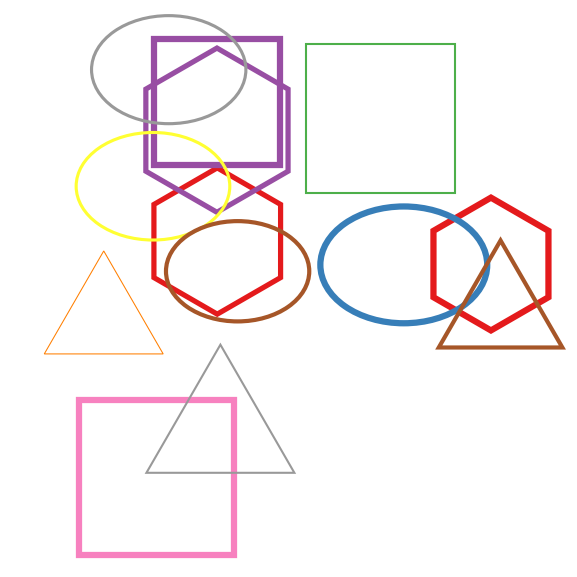[{"shape": "hexagon", "thickness": 3, "radius": 0.57, "center": [0.85, 0.542]}, {"shape": "hexagon", "thickness": 2.5, "radius": 0.63, "center": [0.376, 0.582]}, {"shape": "oval", "thickness": 3, "radius": 0.72, "center": [0.699, 0.54]}, {"shape": "square", "thickness": 1, "radius": 0.65, "center": [0.659, 0.794]}, {"shape": "hexagon", "thickness": 2.5, "radius": 0.71, "center": [0.376, 0.774]}, {"shape": "square", "thickness": 3, "radius": 0.54, "center": [0.376, 0.822]}, {"shape": "triangle", "thickness": 0.5, "radius": 0.59, "center": [0.18, 0.446]}, {"shape": "oval", "thickness": 1.5, "radius": 0.67, "center": [0.265, 0.677]}, {"shape": "oval", "thickness": 2, "radius": 0.62, "center": [0.411, 0.529]}, {"shape": "triangle", "thickness": 2, "radius": 0.62, "center": [0.867, 0.459]}, {"shape": "square", "thickness": 3, "radius": 0.67, "center": [0.271, 0.173]}, {"shape": "oval", "thickness": 1.5, "radius": 0.67, "center": [0.292, 0.879]}, {"shape": "triangle", "thickness": 1, "radius": 0.74, "center": [0.382, 0.254]}]